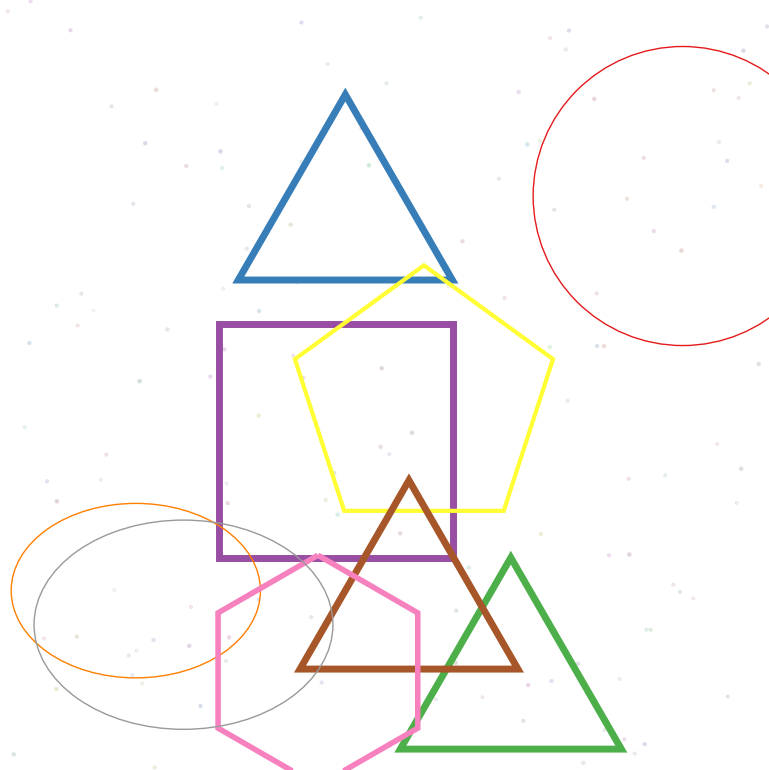[{"shape": "circle", "thickness": 0.5, "radius": 0.97, "center": [0.887, 0.745]}, {"shape": "triangle", "thickness": 2.5, "radius": 0.8, "center": [0.448, 0.717]}, {"shape": "triangle", "thickness": 2.5, "radius": 0.83, "center": [0.663, 0.11]}, {"shape": "square", "thickness": 2.5, "radius": 0.76, "center": [0.436, 0.427]}, {"shape": "oval", "thickness": 0.5, "radius": 0.81, "center": [0.176, 0.233]}, {"shape": "pentagon", "thickness": 1.5, "radius": 0.88, "center": [0.551, 0.479]}, {"shape": "triangle", "thickness": 2.5, "radius": 0.82, "center": [0.531, 0.213]}, {"shape": "hexagon", "thickness": 2, "radius": 0.75, "center": [0.413, 0.129]}, {"shape": "oval", "thickness": 0.5, "radius": 0.97, "center": [0.238, 0.189]}]